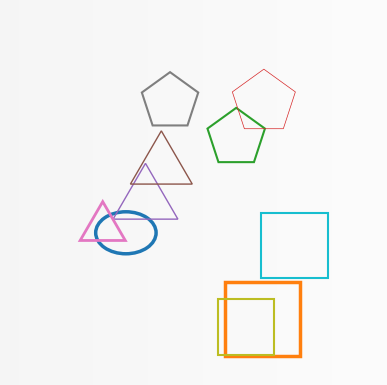[{"shape": "oval", "thickness": 2.5, "radius": 0.39, "center": [0.325, 0.395]}, {"shape": "square", "thickness": 2.5, "radius": 0.48, "center": [0.678, 0.171]}, {"shape": "pentagon", "thickness": 1.5, "radius": 0.39, "center": [0.61, 0.642]}, {"shape": "pentagon", "thickness": 0.5, "radius": 0.43, "center": [0.681, 0.735]}, {"shape": "triangle", "thickness": 1, "radius": 0.48, "center": [0.375, 0.479]}, {"shape": "triangle", "thickness": 1, "radius": 0.46, "center": [0.416, 0.568]}, {"shape": "triangle", "thickness": 2, "radius": 0.34, "center": [0.265, 0.409]}, {"shape": "pentagon", "thickness": 1.5, "radius": 0.38, "center": [0.439, 0.736]}, {"shape": "square", "thickness": 1.5, "radius": 0.36, "center": [0.634, 0.151]}, {"shape": "square", "thickness": 1.5, "radius": 0.43, "center": [0.76, 0.363]}]